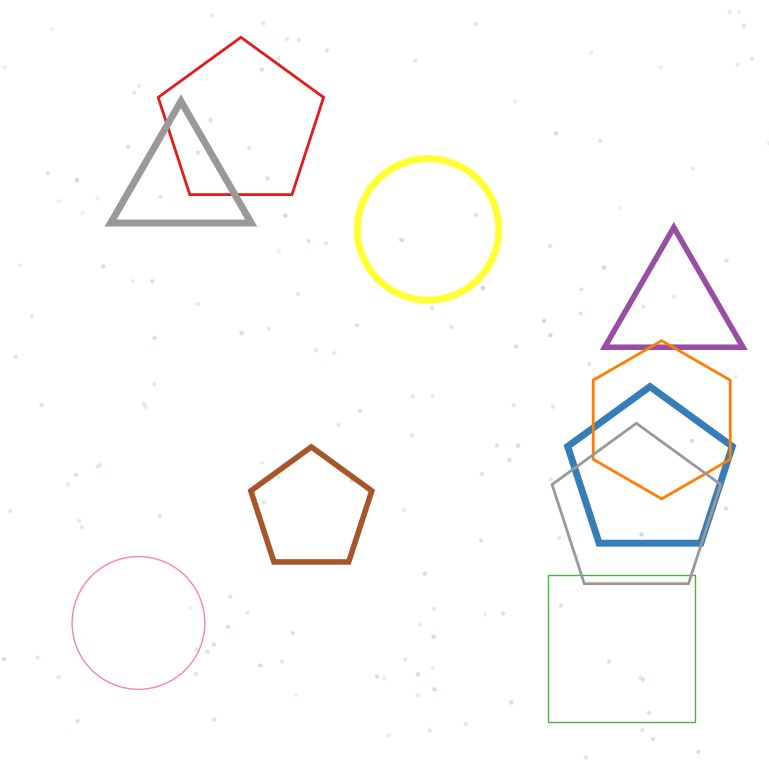[{"shape": "pentagon", "thickness": 1, "radius": 0.56, "center": [0.313, 0.839]}, {"shape": "pentagon", "thickness": 2.5, "radius": 0.56, "center": [0.844, 0.386]}, {"shape": "square", "thickness": 0.5, "radius": 0.48, "center": [0.807, 0.158]}, {"shape": "triangle", "thickness": 2, "radius": 0.52, "center": [0.875, 0.601]}, {"shape": "hexagon", "thickness": 1, "radius": 0.51, "center": [0.859, 0.455]}, {"shape": "circle", "thickness": 2.5, "radius": 0.46, "center": [0.556, 0.702]}, {"shape": "pentagon", "thickness": 2, "radius": 0.41, "center": [0.404, 0.337]}, {"shape": "circle", "thickness": 0.5, "radius": 0.43, "center": [0.18, 0.191]}, {"shape": "triangle", "thickness": 2.5, "radius": 0.53, "center": [0.235, 0.763]}, {"shape": "pentagon", "thickness": 1, "radius": 0.58, "center": [0.826, 0.335]}]